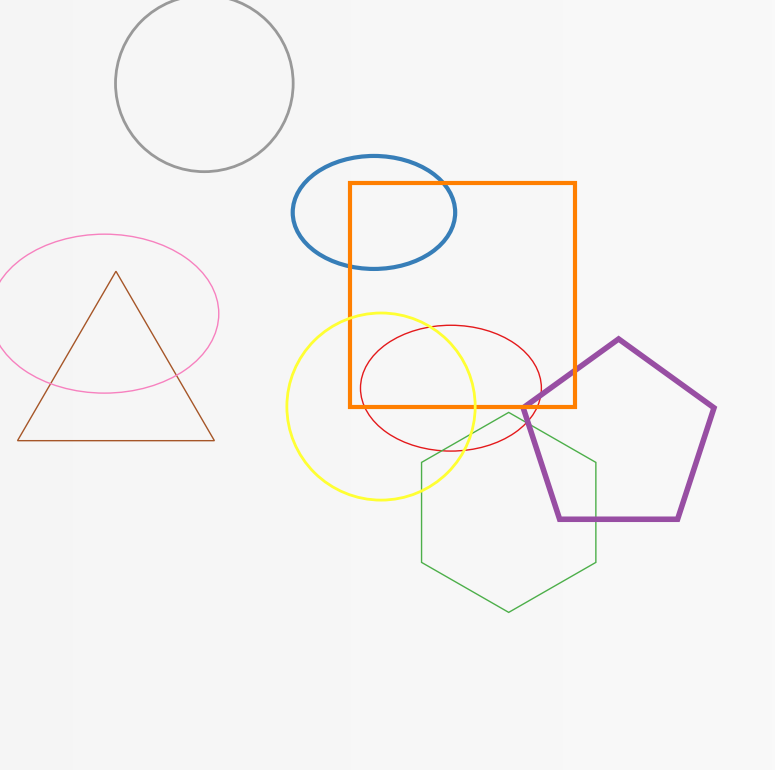[{"shape": "oval", "thickness": 0.5, "radius": 0.58, "center": [0.582, 0.496]}, {"shape": "oval", "thickness": 1.5, "radius": 0.52, "center": [0.483, 0.724]}, {"shape": "hexagon", "thickness": 0.5, "radius": 0.65, "center": [0.656, 0.335]}, {"shape": "pentagon", "thickness": 2, "radius": 0.65, "center": [0.798, 0.43]}, {"shape": "square", "thickness": 1.5, "radius": 0.73, "center": [0.597, 0.617]}, {"shape": "circle", "thickness": 1, "radius": 0.61, "center": [0.492, 0.472]}, {"shape": "triangle", "thickness": 0.5, "radius": 0.73, "center": [0.15, 0.501]}, {"shape": "oval", "thickness": 0.5, "radius": 0.74, "center": [0.135, 0.593]}, {"shape": "circle", "thickness": 1, "radius": 0.57, "center": [0.264, 0.892]}]